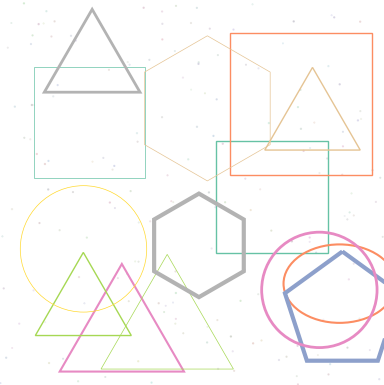[{"shape": "square", "thickness": 0.5, "radius": 0.72, "center": [0.232, 0.682]}, {"shape": "square", "thickness": 1, "radius": 0.73, "center": [0.707, 0.487]}, {"shape": "square", "thickness": 1, "radius": 0.92, "center": [0.781, 0.73]}, {"shape": "oval", "thickness": 1.5, "radius": 0.73, "center": [0.882, 0.263]}, {"shape": "pentagon", "thickness": 3, "radius": 0.78, "center": [0.889, 0.19]}, {"shape": "circle", "thickness": 2, "radius": 0.75, "center": [0.83, 0.247]}, {"shape": "triangle", "thickness": 1.5, "radius": 0.93, "center": [0.316, 0.128]}, {"shape": "triangle", "thickness": 0.5, "radius": 0.99, "center": [0.434, 0.141]}, {"shape": "triangle", "thickness": 1, "radius": 0.72, "center": [0.216, 0.2]}, {"shape": "circle", "thickness": 0.5, "radius": 0.82, "center": [0.217, 0.354]}, {"shape": "triangle", "thickness": 1, "radius": 0.72, "center": [0.812, 0.682]}, {"shape": "hexagon", "thickness": 0.5, "radius": 0.94, "center": [0.539, 0.719]}, {"shape": "triangle", "thickness": 2, "radius": 0.72, "center": [0.239, 0.832]}, {"shape": "hexagon", "thickness": 3, "radius": 0.67, "center": [0.517, 0.363]}]